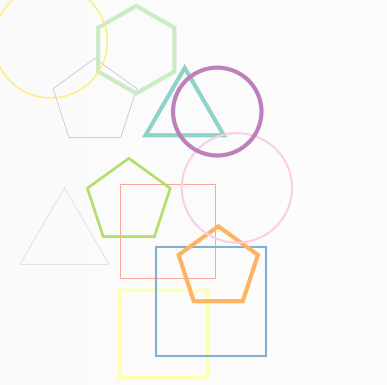[{"shape": "triangle", "thickness": 3, "radius": 0.58, "center": [0.477, 0.707]}, {"shape": "square", "thickness": 2.5, "radius": 0.57, "center": [0.42, 0.135]}, {"shape": "pentagon", "thickness": 0.5, "radius": 0.57, "center": [0.245, 0.735]}, {"shape": "square", "thickness": 0.5, "radius": 0.61, "center": [0.433, 0.4]}, {"shape": "square", "thickness": 1.5, "radius": 0.71, "center": [0.545, 0.218]}, {"shape": "pentagon", "thickness": 3, "radius": 0.54, "center": [0.563, 0.305]}, {"shape": "pentagon", "thickness": 2, "radius": 0.56, "center": [0.332, 0.476]}, {"shape": "circle", "thickness": 1.5, "radius": 0.71, "center": [0.611, 0.512]}, {"shape": "triangle", "thickness": 0.5, "radius": 0.66, "center": [0.166, 0.38]}, {"shape": "circle", "thickness": 3, "radius": 0.57, "center": [0.561, 0.71]}, {"shape": "hexagon", "thickness": 3, "radius": 0.57, "center": [0.352, 0.871]}, {"shape": "circle", "thickness": 1, "radius": 0.73, "center": [0.131, 0.892]}]